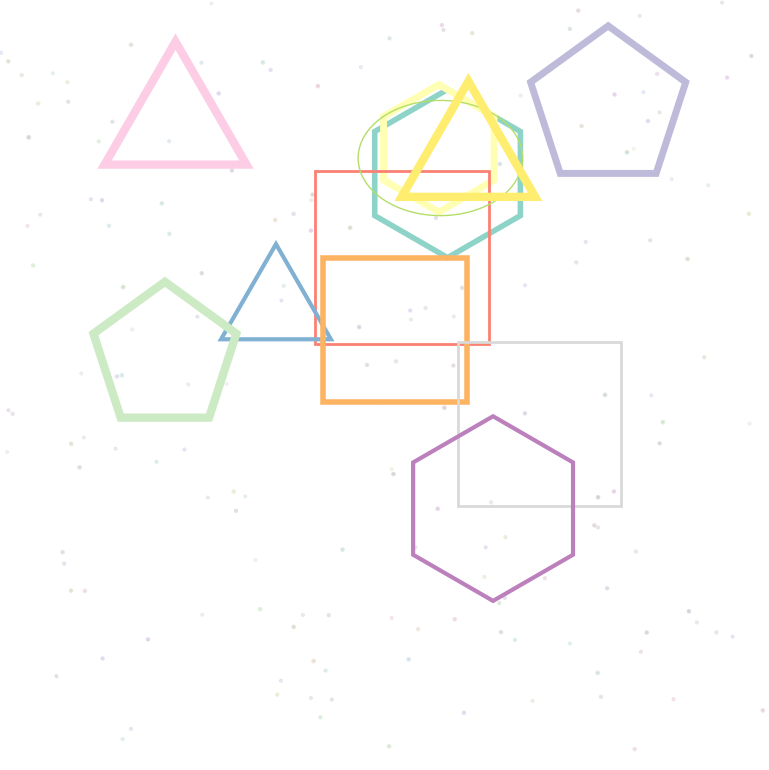[{"shape": "hexagon", "thickness": 2, "radius": 0.55, "center": [0.581, 0.775]}, {"shape": "hexagon", "thickness": 2.5, "radius": 0.41, "center": [0.57, 0.807]}, {"shape": "pentagon", "thickness": 2.5, "radius": 0.53, "center": [0.79, 0.86]}, {"shape": "square", "thickness": 1, "radius": 0.56, "center": [0.522, 0.666]}, {"shape": "triangle", "thickness": 1.5, "radius": 0.41, "center": [0.358, 0.601]}, {"shape": "square", "thickness": 2, "radius": 0.47, "center": [0.513, 0.572]}, {"shape": "oval", "thickness": 0.5, "radius": 0.53, "center": [0.572, 0.795]}, {"shape": "triangle", "thickness": 3, "radius": 0.53, "center": [0.228, 0.839]}, {"shape": "square", "thickness": 1, "radius": 0.53, "center": [0.7, 0.449]}, {"shape": "hexagon", "thickness": 1.5, "radius": 0.6, "center": [0.64, 0.339]}, {"shape": "pentagon", "thickness": 3, "radius": 0.49, "center": [0.214, 0.537]}, {"shape": "triangle", "thickness": 3, "radius": 0.5, "center": [0.608, 0.794]}]